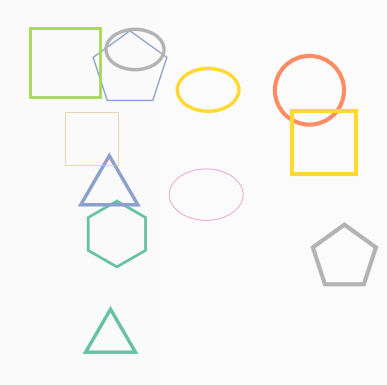[{"shape": "hexagon", "thickness": 2, "radius": 0.43, "center": [0.302, 0.392]}, {"shape": "triangle", "thickness": 2.5, "radius": 0.37, "center": [0.285, 0.122]}, {"shape": "circle", "thickness": 3, "radius": 0.45, "center": [0.799, 0.766]}, {"shape": "triangle", "thickness": 2.5, "radius": 0.42, "center": [0.282, 0.511]}, {"shape": "pentagon", "thickness": 1, "radius": 0.5, "center": [0.335, 0.82]}, {"shape": "oval", "thickness": 0.5, "radius": 0.48, "center": [0.532, 0.494]}, {"shape": "square", "thickness": 2, "radius": 0.45, "center": [0.168, 0.839]}, {"shape": "oval", "thickness": 2.5, "radius": 0.4, "center": [0.537, 0.766]}, {"shape": "square", "thickness": 3, "radius": 0.41, "center": [0.836, 0.63]}, {"shape": "square", "thickness": 0.5, "radius": 0.34, "center": [0.236, 0.641]}, {"shape": "oval", "thickness": 2.5, "radius": 0.37, "center": [0.348, 0.871]}, {"shape": "pentagon", "thickness": 3, "radius": 0.43, "center": [0.889, 0.331]}]